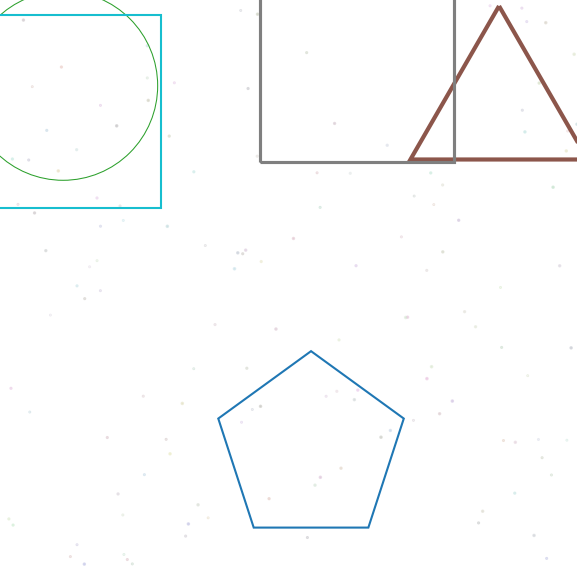[{"shape": "pentagon", "thickness": 1, "radius": 0.84, "center": [0.539, 0.222]}, {"shape": "circle", "thickness": 0.5, "radius": 0.82, "center": [0.109, 0.851]}, {"shape": "triangle", "thickness": 2, "radius": 0.89, "center": [0.864, 0.812]}, {"shape": "square", "thickness": 1.5, "radius": 0.84, "center": [0.618, 0.886]}, {"shape": "square", "thickness": 1, "radius": 0.83, "center": [0.112, 0.806]}]